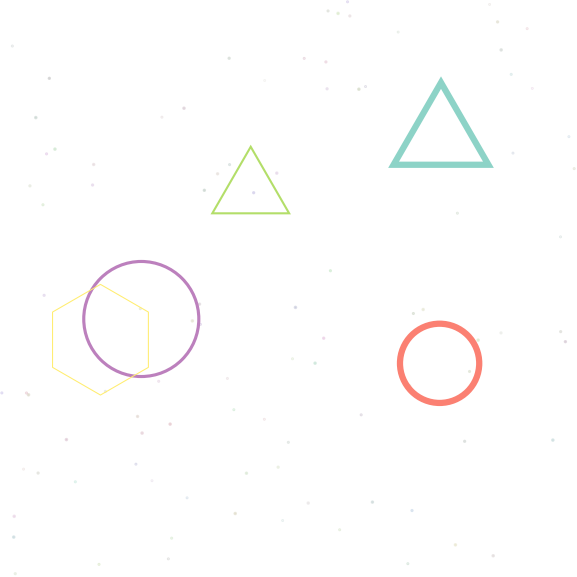[{"shape": "triangle", "thickness": 3, "radius": 0.47, "center": [0.764, 0.761]}, {"shape": "circle", "thickness": 3, "radius": 0.34, "center": [0.761, 0.37]}, {"shape": "triangle", "thickness": 1, "radius": 0.38, "center": [0.434, 0.668]}, {"shape": "circle", "thickness": 1.5, "radius": 0.5, "center": [0.245, 0.447]}, {"shape": "hexagon", "thickness": 0.5, "radius": 0.48, "center": [0.174, 0.411]}]